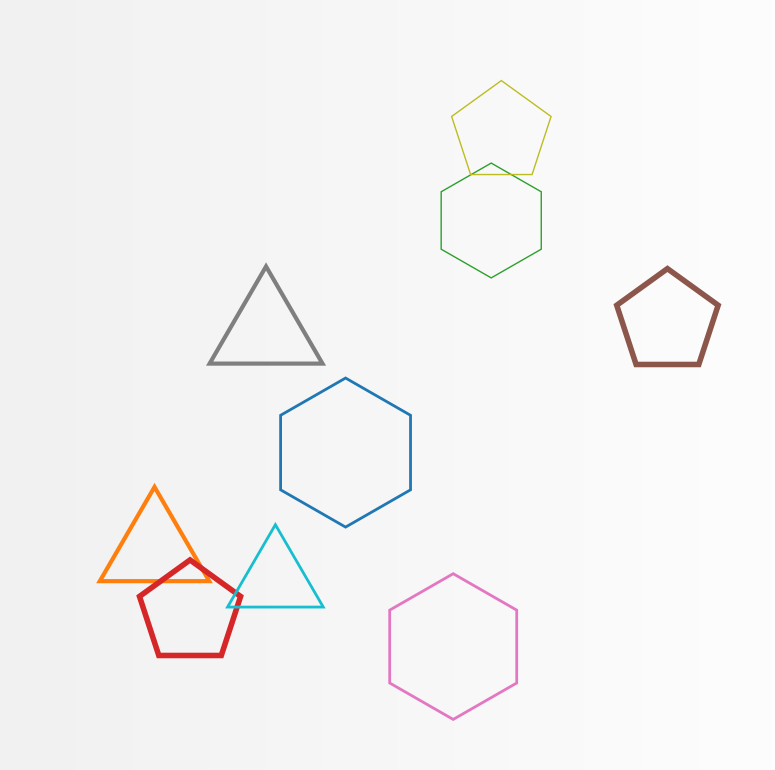[{"shape": "hexagon", "thickness": 1, "radius": 0.48, "center": [0.446, 0.412]}, {"shape": "triangle", "thickness": 1.5, "radius": 0.41, "center": [0.199, 0.286]}, {"shape": "hexagon", "thickness": 0.5, "radius": 0.37, "center": [0.634, 0.714]}, {"shape": "pentagon", "thickness": 2, "radius": 0.34, "center": [0.245, 0.204]}, {"shape": "pentagon", "thickness": 2, "radius": 0.34, "center": [0.861, 0.582]}, {"shape": "hexagon", "thickness": 1, "radius": 0.47, "center": [0.585, 0.16]}, {"shape": "triangle", "thickness": 1.5, "radius": 0.42, "center": [0.343, 0.57]}, {"shape": "pentagon", "thickness": 0.5, "radius": 0.34, "center": [0.647, 0.828]}, {"shape": "triangle", "thickness": 1, "radius": 0.36, "center": [0.355, 0.247]}]